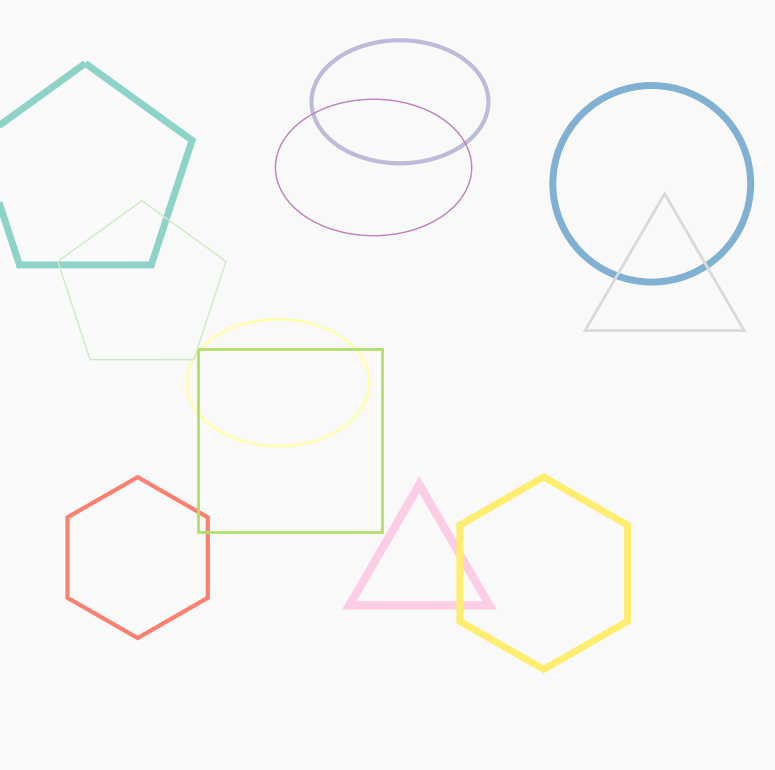[{"shape": "pentagon", "thickness": 2.5, "radius": 0.72, "center": [0.11, 0.773]}, {"shape": "oval", "thickness": 1, "radius": 0.59, "center": [0.359, 0.503]}, {"shape": "oval", "thickness": 1.5, "radius": 0.57, "center": [0.516, 0.868]}, {"shape": "hexagon", "thickness": 1.5, "radius": 0.52, "center": [0.178, 0.276]}, {"shape": "circle", "thickness": 2.5, "radius": 0.64, "center": [0.841, 0.761]}, {"shape": "square", "thickness": 1, "radius": 0.59, "center": [0.374, 0.428]}, {"shape": "triangle", "thickness": 3, "radius": 0.52, "center": [0.541, 0.266]}, {"shape": "triangle", "thickness": 1, "radius": 0.59, "center": [0.858, 0.63]}, {"shape": "oval", "thickness": 0.5, "radius": 0.63, "center": [0.482, 0.783]}, {"shape": "pentagon", "thickness": 0.5, "radius": 0.57, "center": [0.183, 0.625]}, {"shape": "hexagon", "thickness": 2.5, "radius": 0.62, "center": [0.702, 0.256]}]